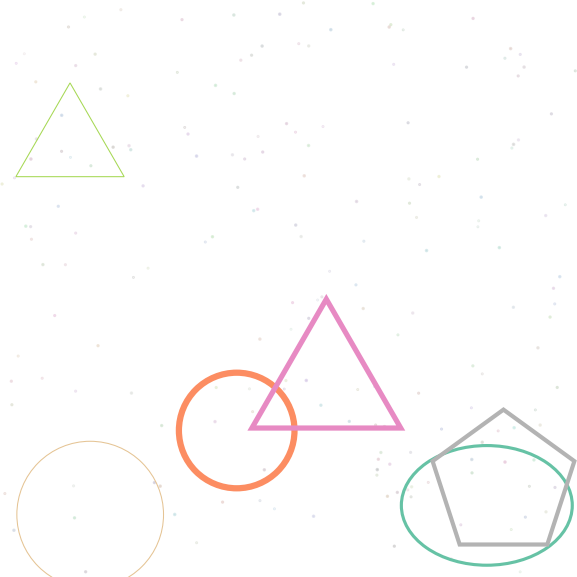[{"shape": "oval", "thickness": 1.5, "radius": 0.74, "center": [0.843, 0.124]}, {"shape": "circle", "thickness": 3, "radius": 0.5, "center": [0.41, 0.254]}, {"shape": "triangle", "thickness": 2.5, "radius": 0.74, "center": [0.565, 0.332]}, {"shape": "triangle", "thickness": 0.5, "radius": 0.54, "center": [0.121, 0.747]}, {"shape": "circle", "thickness": 0.5, "radius": 0.63, "center": [0.156, 0.108]}, {"shape": "pentagon", "thickness": 2, "radius": 0.65, "center": [0.872, 0.161]}]